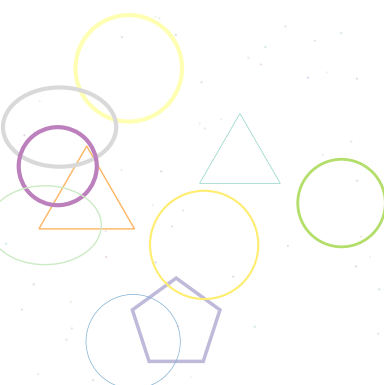[{"shape": "triangle", "thickness": 0.5, "radius": 0.61, "center": [0.623, 0.584]}, {"shape": "circle", "thickness": 3, "radius": 0.69, "center": [0.334, 0.822]}, {"shape": "pentagon", "thickness": 2.5, "radius": 0.6, "center": [0.458, 0.158]}, {"shape": "circle", "thickness": 0.5, "radius": 0.61, "center": [0.346, 0.113]}, {"shape": "triangle", "thickness": 1, "radius": 0.72, "center": [0.225, 0.477]}, {"shape": "circle", "thickness": 2, "radius": 0.57, "center": [0.887, 0.473]}, {"shape": "oval", "thickness": 3, "radius": 0.74, "center": [0.155, 0.67]}, {"shape": "circle", "thickness": 3, "radius": 0.51, "center": [0.15, 0.568]}, {"shape": "oval", "thickness": 1, "radius": 0.73, "center": [0.117, 0.415]}, {"shape": "circle", "thickness": 1.5, "radius": 0.7, "center": [0.53, 0.364]}]